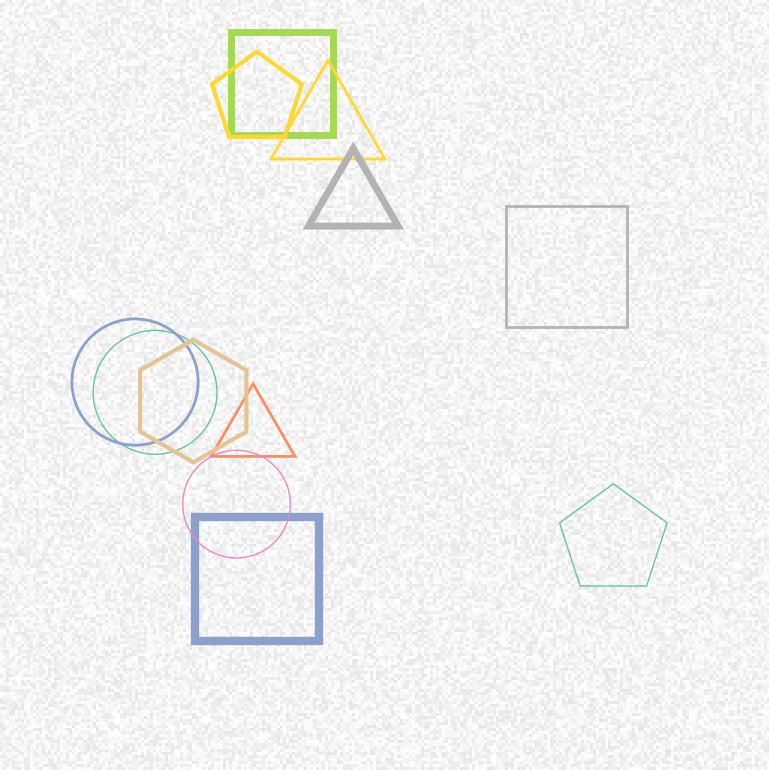[{"shape": "circle", "thickness": 0.5, "radius": 0.4, "center": [0.201, 0.49]}, {"shape": "pentagon", "thickness": 0.5, "radius": 0.37, "center": [0.797, 0.298]}, {"shape": "triangle", "thickness": 1, "radius": 0.31, "center": [0.329, 0.439]}, {"shape": "square", "thickness": 3, "radius": 0.4, "center": [0.334, 0.248]}, {"shape": "circle", "thickness": 1, "radius": 0.41, "center": [0.175, 0.504]}, {"shape": "circle", "thickness": 0.5, "radius": 0.35, "center": [0.307, 0.345]}, {"shape": "square", "thickness": 2.5, "radius": 0.33, "center": [0.366, 0.892]}, {"shape": "pentagon", "thickness": 1.5, "radius": 0.31, "center": [0.334, 0.872]}, {"shape": "triangle", "thickness": 1, "radius": 0.43, "center": [0.426, 0.836]}, {"shape": "hexagon", "thickness": 1.5, "radius": 0.4, "center": [0.251, 0.479]}, {"shape": "square", "thickness": 1, "radius": 0.39, "center": [0.735, 0.654]}, {"shape": "triangle", "thickness": 2.5, "radius": 0.34, "center": [0.459, 0.74]}]